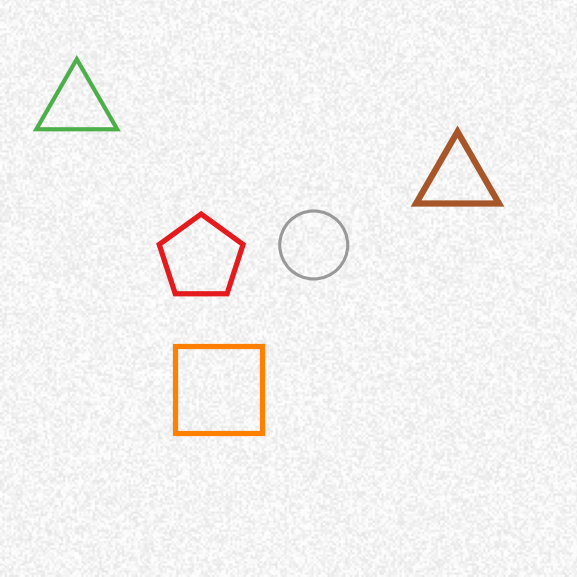[{"shape": "pentagon", "thickness": 2.5, "radius": 0.38, "center": [0.348, 0.552]}, {"shape": "triangle", "thickness": 2, "radius": 0.4, "center": [0.133, 0.816]}, {"shape": "square", "thickness": 2.5, "radius": 0.38, "center": [0.378, 0.325]}, {"shape": "triangle", "thickness": 3, "radius": 0.41, "center": [0.792, 0.688]}, {"shape": "circle", "thickness": 1.5, "radius": 0.29, "center": [0.543, 0.575]}]